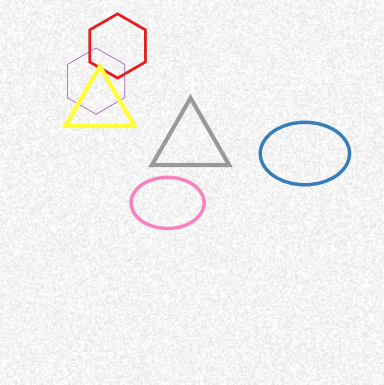[{"shape": "hexagon", "thickness": 2, "radius": 0.42, "center": [0.305, 0.881]}, {"shape": "oval", "thickness": 2.5, "radius": 0.58, "center": [0.792, 0.601]}, {"shape": "hexagon", "thickness": 0.5, "radius": 0.43, "center": [0.25, 0.789]}, {"shape": "triangle", "thickness": 3, "radius": 0.52, "center": [0.259, 0.724]}, {"shape": "oval", "thickness": 2.5, "radius": 0.47, "center": [0.435, 0.473]}, {"shape": "triangle", "thickness": 3, "radius": 0.58, "center": [0.495, 0.629]}]